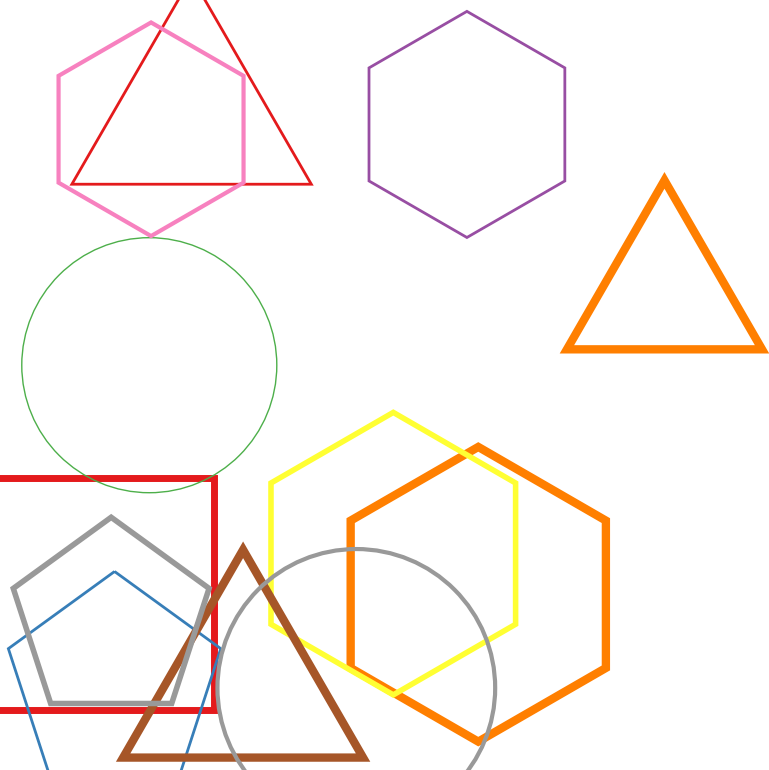[{"shape": "triangle", "thickness": 1, "radius": 0.9, "center": [0.249, 0.851]}, {"shape": "square", "thickness": 2.5, "radius": 0.75, "center": [0.128, 0.228]}, {"shape": "pentagon", "thickness": 1, "radius": 0.73, "center": [0.149, 0.113]}, {"shape": "circle", "thickness": 0.5, "radius": 0.83, "center": [0.194, 0.526]}, {"shape": "hexagon", "thickness": 1, "radius": 0.73, "center": [0.606, 0.838]}, {"shape": "hexagon", "thickness": 3, "radius": 0.96, "center": [0.621, 0.228]}, {"shape": "triangle", "thickness": 3, "radius": 0.73, "center": [0.863, 0.619]}, {"shape": "hexagon", "thickness": 2, "radius": 0.92, "center": [0.511, 0.281]}, {"shape": "triangle", "thickness": 3, "radius": 0.9, "center": [0.316, 0.106]}, {"shape": "hexagon", "thickness": 1.5, "radius": 0.69, "center": [0.196, 0.832]}, {"shape": "pentagon", "thickness": 2, "radius": 0.67, "center": [0.144, 0.195]}, {"shape": "circle", "thickness": 1.5, "radius": 0.9, "center": [0.463, 0.107]}]